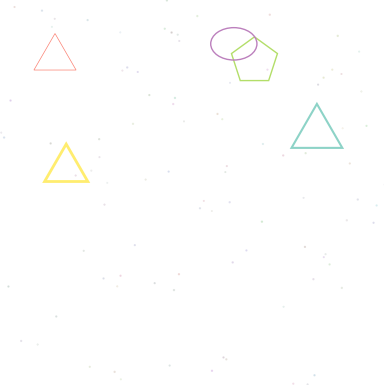[{"shape": "triangle", "thickness": 1.5, "radius": 0.38, "center": [0.823, 0.654]}, {"shape": "triangle", "thickness": 0.5, "radius": 0.32, "center": [0.143, 0.85]}, {"shape": "pentagon", "thickness": 1, "radius": 0.31, "center": [0.661, 0.841]}, {"shape": "oval", "thickness": 1, "radius": 0.3, "center": [0.607, 0.886]}, {"shape": "triangle", "thickness": 2, "radius": 0.32, "center": [0.172, 0.561]}]